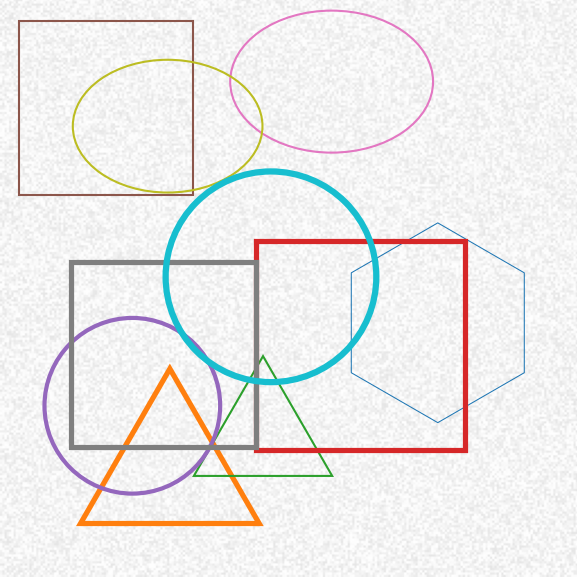[{"shape": "hexagon", "thickness": 0.5, "radius": 0.86, "center": [0.758, 0.44]}, {"shape": "triangle", "thickness": 2.5, "radius": 0.89, "center": [0.294, 0.182]}, {"shape": "triangle", "thickness": 1, "radius": 0.69, "center": [0.455, 0.244]}, {"shape": "square", "thickness": 2.5, "radius": 0.9, "center": [0.625, 0.401]}, {"shape": "circle", "thickness": 2, "radius": 0.76, "center": [0.229, 0.297]}, {"shape": "square", "thickness": 1, "radius": 0.75, "center": [0.183, 0.812]}, {"shape": "oval", "thickness": 1, "radius": 0.88, "center": [0.574, 0.858]}, {"shape": "square", "thickness": 2.5, "radius": 0.8, "center": [0.284, 0.385]}, {"shape": "oval", "thickness": 1, "radius": 0.82, "center": [0.29, 0.781]}, {"shape": "circle", "thickness": 3, "radius": 0.91, "center": [0.469, 0.52]}]